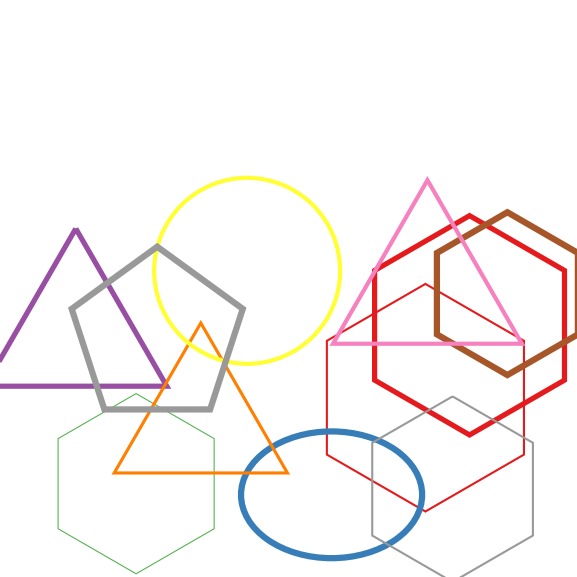[{"shape": "hexagon", "thickness": 2.5, "radius": 0.95, "center": [0.813, 0.436]}, {"shape": "hexagon", "thickness": 1, "radius": 0.99, "center": [0.737, 0.31]}, {"shape": "oval", "thickness": 3, "radius": 0.78, "center": [0.574, 0.142]}, {"shape": "hexagon", "thickness": 0.5, "radius": 0.78, "center": [0.236, 0.162]}, {"shape": "triangle", "thickness": 2.5, "radius": 0.91, "center": [0.131, 0.421]}, {"shape": "triangle", "thickness": 1.5, "radius": 0.87, "center": [0.348, 0.267]}, {"shape": "circle", "thickness": 2, "radius": 0.81, "center": [0.428, 0.53]}, {"shape": "hexagon", "thickness": 3, "radius": 0.7, "center": [0.879, 0.491]}, {"shape": "triangle", "thickness": 2, "radius": 0.94, "center": [0.74, 0.498]}, {"shape": "pentagon", "thickness": 3, "radius": 0.78, "center": [0.272, 0.416]}, {"shape": "hexagon", "thickness": 1, "radius": 0.8, "center": [0.784, 0.152]}]